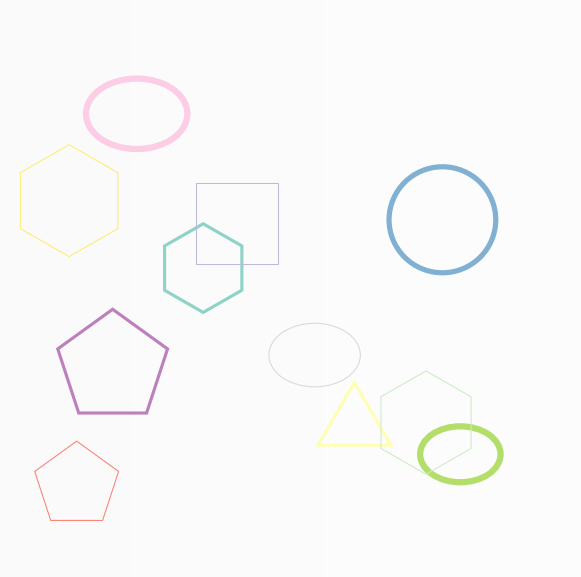[{"shape": "hexagon", "thickness": 1.5, "radius": 0.38, "center": [0.35, 0.535]}, {"shape": "triangle", "thickness": 1.5, "radius": 0.36, "center": [0.61, 0.264]}, {"shape": "square", "thickness": 0.5, "radius": 0.35, "center": [0.408, 0.612]}, {"shape": "pentagon", "thickness": 0.5, "radius": 0.38, "center": [0.132, 0.159]}, {"shape": "circle", "thickness": 2.5, "radius": 0.46, "center": [0.761, 0.619]}, {"shape": "oval", "thickness": 3, "radius": 0.35, "center": [0.792, 0.213]}, {"shape": "oval", "thickness": 3, "radius": 0.44, "center": [0.235, 0.802]}, {"shape": "oval", "thickness": 0.5, "radius": 0.39, "center": [0.541, 0.384]}, {"shape": "pentagon", "thickness": 1.5, "radius": 0.5, "center": [0.194, 0.364]}, {"shape": "hexagon", "thickness": 0.5, "radius": 0.45, "center": [0.733, 0.267]}, {"shape": "hexagon", "thickness": 0.5, "radius": 0.48, "center": [0.119, 0.652]}]